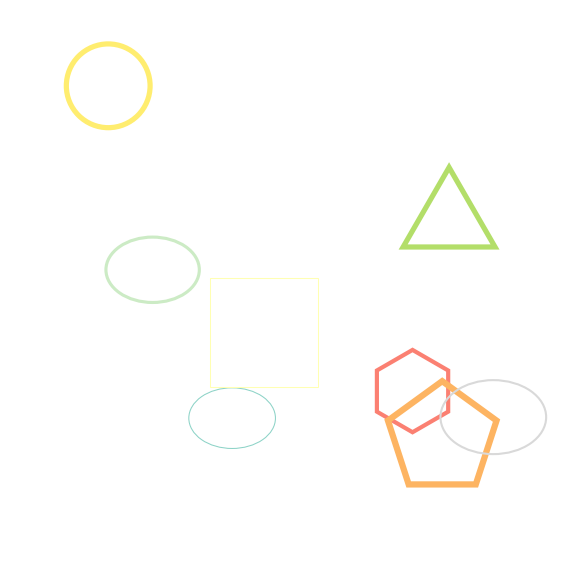[{"shape": "oval", "thickness": 0.5, "radius": 0.38, "center": [0.402, 0.275]}, {"shape": "square", "thickness": 0.5, "radius": 0.47, "center": [0.457, 0.423]}, {"shape": "hexagon", "thickness": 2, "radius": 0.36, "center": [0.714, 0.322]}, {"shape": "pentagon", "thickness": 3, "radius": 0.49, "center": [0.766, 0.24]}, {"shape": "triangle", "thickness": 2.5, "radius": 0.46, "center": [0.778, 0.617]}, {"shape": "oval", "thickness": 1, "radius": 0.46, "center": [0.854, 0.277]}, {"shape": "oval", "thickness": 1.5, "radius": 0.4, "center": [0.264, 0.532]}, {"shape": "circle", "thickness": 2.5, "radius": 0.36, "center": [0.187, 0.851]}]